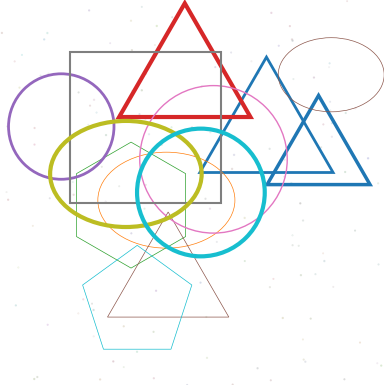[{"shape": "triangle", "thickness": 2.5, "radius": 0.77, "center": [0.827, 0.598]}, {"shape": "triangle", "thickness": 2, "radius": 1.0, "center": [0.692, 0.652]}, {"shape": "oval", "thickness": 0.5, "radius": 0.89, "center": [0.432, 0.48]}, {"shape": "hexagon", "thickness": 0.5, "radius": 0.82, "center": [0.34, 0.467]}, {"shape": "triangle", "thickness": 3, "radius": 0.98, "center": [0.48, 0.795]}, {"shape": "circle", "thickness": 2, "radius": 0.68, "center": [0.159, 0.671]}, {"shape": "oval", "thickness": 0.5, "radius": 0.69, "center": [0.86, 0.806]}, {"shape": "triangle", "thickness": 0.5, "radius": 0.91, "center": [0.437, 0.267]}, {"shape": "circle", "thickness": 1, "radius": 0.96, "center": [0.554, 0.586]}, {"shape": "square", "thickness": 1.5, "radius": 0.98, "center": [0.378, 0.668]}, {"shape": "oval", "thickness": 3, "radius": 0.98, "center": [0.327, 0.548]}, {"shape": "pentagon", "thickness": 0.5, "radius": 0.75, "center": [0.356, 0.214]}, {"shape": "circle", "thickness": 3, "radius": 0.83, "center": [0.522, 0.5]}]